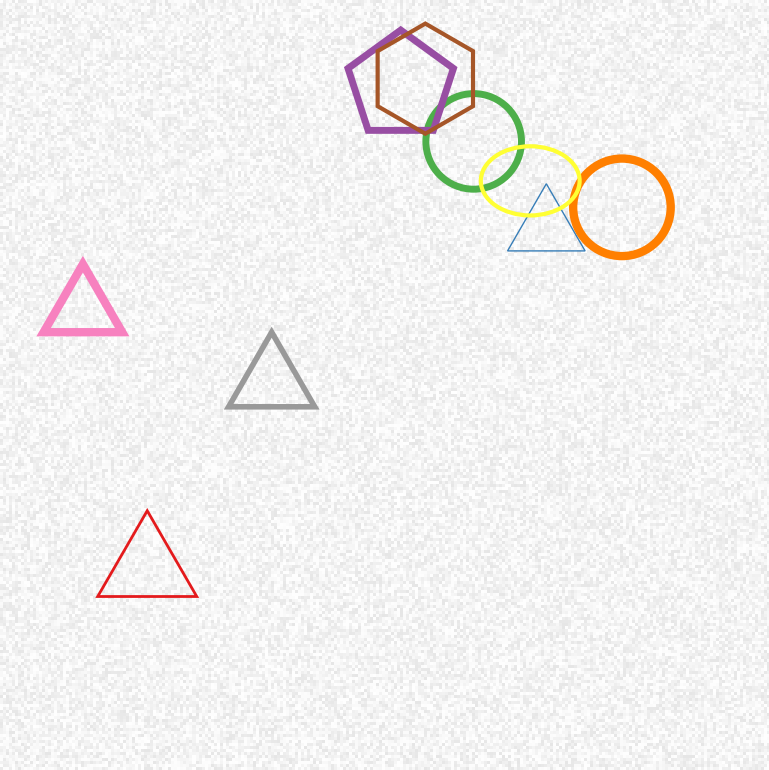[{"shape": "triangle", "thickness": 1, "radius": 0.37, "center": [0.191, 0.262]}, {"shape": "triangle", "thickness": 0.5, "radius": 0.29, "center": [0.71, 0.703]}, {"shape": "circle", "thickness": 2.5, "radius": 0.31, "center": [0.615, 0.816]}, {"shape": "pentagon", "thickness": 2.5, "radius": 0.36, "center": [0.52, 0.889]}, {"shape": "circle", "thickness": 3, "radius": 0.32, "center": [0.808, 0.731]}, {"shape": "oval", "thickness": 1.5, "radius": 0.32, "center": [0.689, 0.765]}, {"shape": "hexagon", "thickness": 1.5, "radius": 0.36, "center": [0.552, 0.898]}, {"shape": "triangle", "thickness": 3, "radius": 0.29, "center": [0.108, 0.598]}, {"shape": "triangle", "thickness": 2, "radius": 0.32, "center": [0.353, 0.504]}]